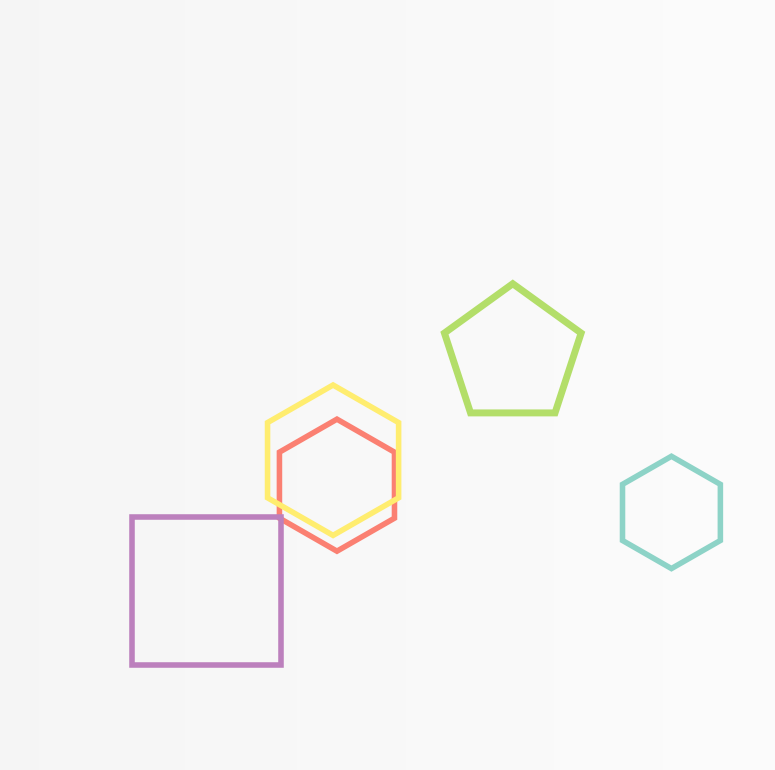[{"shape": "hexagon", "thickness": 2, "radius": 0.36, "center": [0.866, 0.335]}, {"shape": "hexagon", "thickness": 2, "radius": 0.43, "center": [0.435, 0.37]}, {"shape": "pentagon", "thickness": 2.5, "radius": 0.46, "center": [0.662, 0.539]}, {"shape": "square", "thickness": 2, "radius": 0.48, "center": [0.267, 0.232]}, {"shape": "hexagon", "thickness": 2, "radius": 0.49, "center": [0.43, 0.402]}]